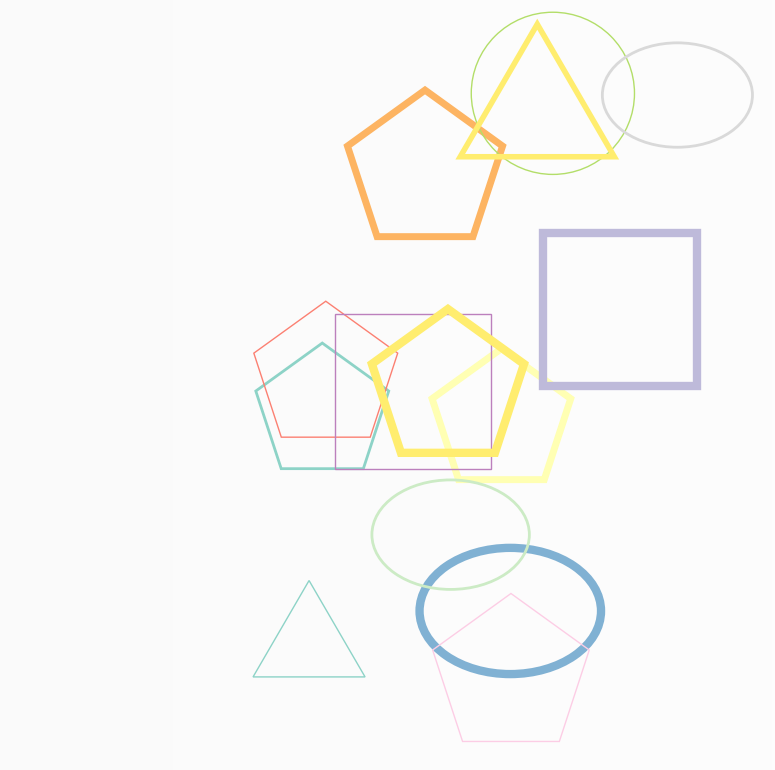[{"shape": "triangle", "thickness": 0.5, "radius": 0.42, "center": [0.399, 0.163]}, {"shape": "pentagon", "thickness": 1, "radius": 0.45, "center": [0.416, 0.464]}, {"shape": "pentagon", "thickness": 2.5, "radius": 0.47, "center": [0.647, 0.453]}, {"shape": "square", "thickness": 3, "radius": 0.5, "center": [0.8, 0.598]}, {"shape": "pentagon", "thickness": 0.5, "radius": 0.49, "center": [0.42, 0.511]}, {"shape": "oval", "thickness": 3, "radius": 0.59, "center": [0.658, 0.207]}, {"shape": "pentagon", "thickness": 2.5, "radius": 0.53, "center": [0.548, 0.778]}, {"shape": "circle", "thickness": 0.5, "radius": 0.53, "center": [0.713, 0.879]}, {"shape": "pentagon", "thickness": 0.5, "radius": 0.53, "center": [0.659, 0.123]}, {"shape": "oval", "thickness": 1, "radius": 0.48, "center": [0.874, 0.877]}, {"shape": "square", "thickness": 0.5, "radius": 0.5, "center": [0.533, 0.492]}, {"shape": "oval", "thickness": 1, "radius": 0.51, "center": [0.581, 0.306]}, {"shape": "triangle", "thickness": 2, "radius": 0.57, "center": [0.693, 0.854]}, {"shape": "pentagon", "thickness": 3, "radius": 0.52, "center": [0.578, 0.495]}]